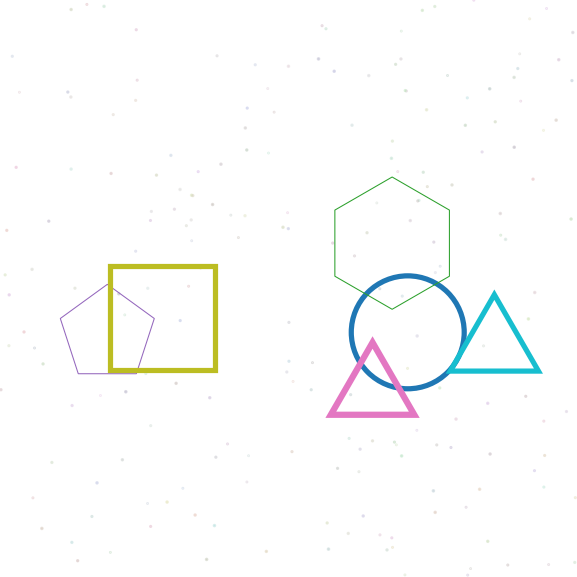[{"shape": "circle", "thickness": 2.5, "radius": 0.49, "center": [0.706, 0.424]}, {"shape": "hexagon", "thickness": 0.5, "radius": 0.57, "center": [0.679, 0.578]}, {"shape": "pentagon", "thickness": 0.5, "radius": 0.43, "center": [0.186, 0.421]}, {"shape": "triangle", "thickness": 3, "radius": 0.42, "center": [0.645, 0.323]}, {"shape": "square", "thickness": 2.5, "radius": 0.45, "center": [0.282, 0.449]}, {"shape": "triangle", "thickness": 2.5, "radius": 0.44, "center": [0.856, 0.401]}]